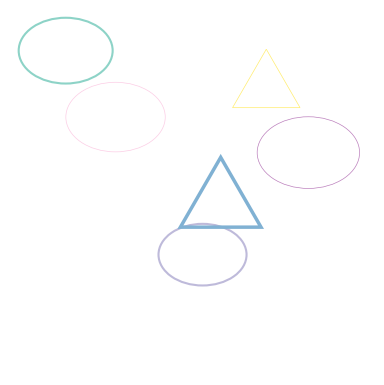[{"shape": "oval", "thickness": 1.5, "radius": 0.61, "center": [0.171, 0.868]}, {"shape": "oval", "thickness": 1.5, "radius": 0.57, "center": [0.526, 0.339]}, {"shape": "triangle", "thickness": 2.5, "radius": 0.6, "center": [0.573, 0.47]}, {"shape": "oval", "thickness": 0.5, "radius": 0.65, "center": [0.3, 0.696]}, {"shape": "oval", "thickness": 0.5, "radius": 0.66, "center": [0.801, 0.604]}, {"shape": "triangle", "thickness": 0.5, "radius": 0.51, "center": [0.692, 0.771]}]